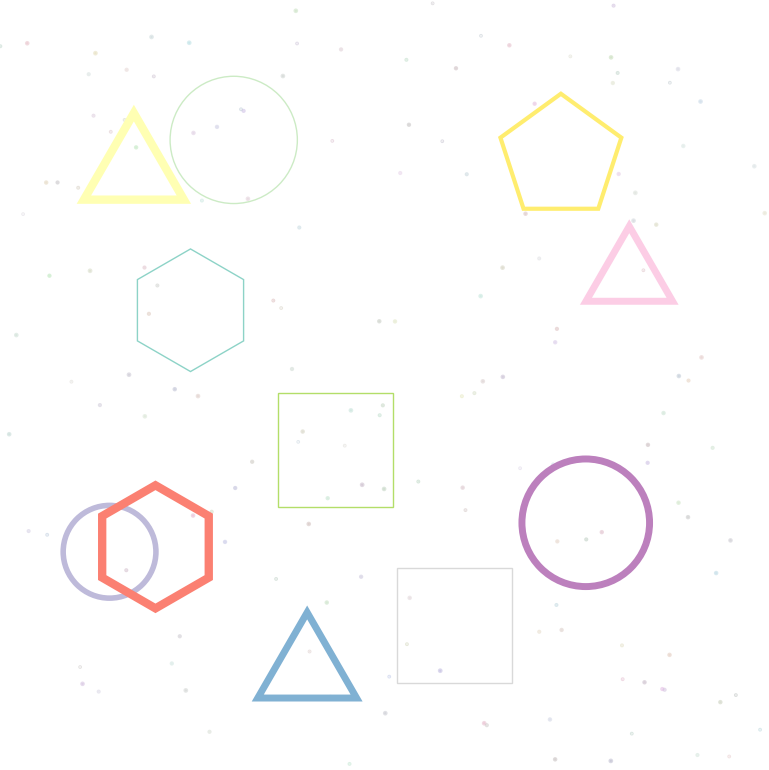[{"shape": "hexagon", "thickness": 0.5, "radius": 0.4, "center": [0.247, 0.597]}, {"shape": "triangle", "thickness": 3, "radius": 0.37, "center": [0.174, 0.778]}, {"shape": "circle", "thickness": 2, "radius": 0.3, "center": [0.142, 0.283]}, {"shape": "hexagon", "thickness": 3, "radius": 0.4, "center": [0.202, 0.29]}, {"shape": "triangle", "thickness": 2.5, "radius": 0.37, "center": [0.399, 0.131]}, {"shape": "square", "thickness": 0.5, "radius": 0.37, "center": [0.436, 0.416]}, {"shape": "triangle", "thickness": 2.5, "radius": 0.32, "center": [0.817, 0.641]}, {"shape": "square", "thickness": 0.5, "radius": 0.37, "center": [0.59, 0.188]}, {"shape": "circle", "thickness": 2.5, "radius": 0.41, "center": [0.761, 0.321]}, {"shape": "circle", "thickness": 0.5, "radius": 0.41, "center": [0.304, 0.818]}, {"shape": "pentagon", "thickness": 1.5, "radius": 0.41, "center": [0.728, 0.796]}]